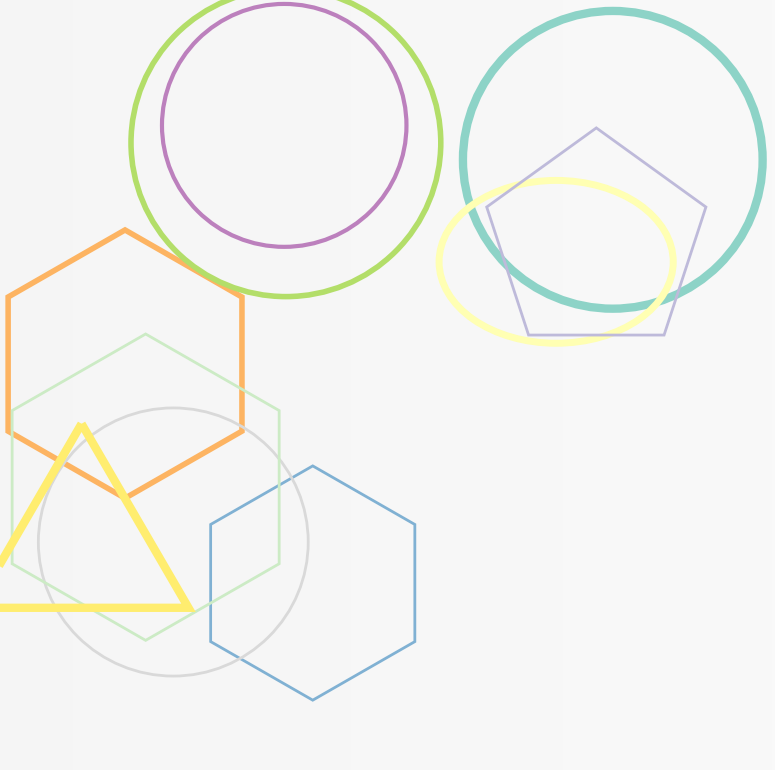[{"shape": "circle", "thickness": 3, "radius": 0.97, "center": [0.791, 0.792]}, {"shape": "oval", "thickness": 2.5, "radius": 0.76, "center": [0.718, 0.66]}, {"shape": "pentagon", "thickness": 1, "radius": 0.74, "center": [0.769, 0.685]}, {"shape": "hexagon", "thickness": 1, "radius": 0.76, "center": [0.404, 0.243]}, {"shape": "hexagon", "thickness": 2, "radius": 0.87, "center": [0.161, 0.527]}, {"shape": "circle", "thickness": 2, "radius": 1.0, "center": [0.369, 0.815]}, {"shape": "circle", "thickness": 1, "radius": 0.87, "center": [0.224, 0.296]}, {"shape": "circle", "thickness": 1.5, "radius": 0.79, "center": [0.367, 0.837]}, {"shape": "hexagon", "thickness": 1, "radius": 0.99, "center": [0.188, 0.367]}, {"shape": "triangle", "thickness": 3, "radius": 0.8, "center": [0.105, 0.29]}]